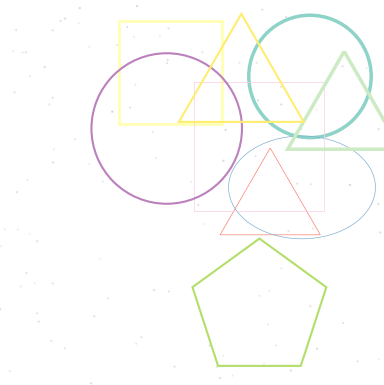[{"shape": "circle", "thickness": 2.5, "radius": 0.79, "center": [0.805, 0.801]}, {"shape": "square", "thickness": 2, "radius": 0.67, "center": [0.443, 0.812]}, {"shape": "triangle", "thickness": 0.5, "radius": 0.75, "center": [0.702, 0.465]}, {"shape": "oval", "thickness": 0.5, "radius": 0.95, "center": [0.784, 0.513]}, {"shape": "pentagon", "thickness": 1.5, "radius": 0.91, "center": [0.674, 0.198]}, {"shape": "square", "thickness": 0.5, "radius": 0.84, "center": [0.672, 0.619]}, {"shape": "circle", "thickness": 1.5, "radius": 0.98, "center": [0.433, 0.666]}, {"shape": "triangle", "thickness": 2.5, "radius": 0.85, "center": [0.894, 0.697]}, {"shape": "triangle", "thickness": 1.5, "radius": 0.94, "center": [0.627, 0.777]}]